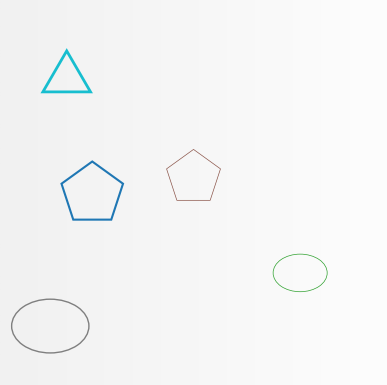[{"shape": "pentagon", "thickness": 1.5, "radius": 0.42, "center": [0.238, 0.497]}, {"shape": "oval", "thickness": 0.5, "radius": 0.35, "center": [0.775, 0.291]}, {"shape": "pentagon", "thickness": 0.5, "radius": 0.37, "center": [0.499, 0.539]}, {"shape": "oval", "thickness": 1, "radius": 0.5, "center": [0.13, 0.153]}, {"shape": "triangle", "thickness": 2, "radius": 0.35, "center": [0.172, 0.797]}]